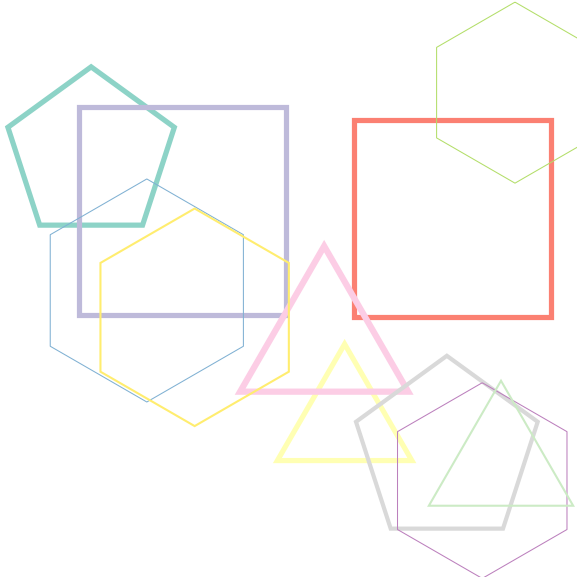[{"shape": "pentagon", "thickness": 2.5, "radius": 0.76, "center": [0.158, 0.732]}, {"shape": "triangle", "thickness": 2.5, "radius": 0.67, "center": [0.597, 0.269]}, {"shape": "square", "thickness": 2.5, "radius": 0.9, "center": [0.317, 0.634]}, {"shape": "square", "thickness": 2.5, "radius": 0.85, "center": [0.783, 0.621]}, {"shape": "hexagon", "thickness": 0.5, "radius": 0.97, "center": [0.254, 0.496]}, {"shape": "hexagon", "thickness": 0.5, "radius": 0.78, "center": [0.892, 0.839]}, {"shape": "triangle", "thickness": 3, "radius": 0.84, "center": [0.561, 0.405]}, {"shape": "pentagon", "thickness": 2, "radius": 0.83, "center": [0.774, 0.218]}, {"shape": "hexagon", "thickness": 0.5, "radius": 0.85, "center": [0.835, 0.167]}, {"shape": "triangle", "thickness": 1, "radius": 0.72, "center": [0.868, 0.196]}, {"shape": "hexagon", "thickness": 1, "radius": 0.94, "center": [0.337, 0.45]}]